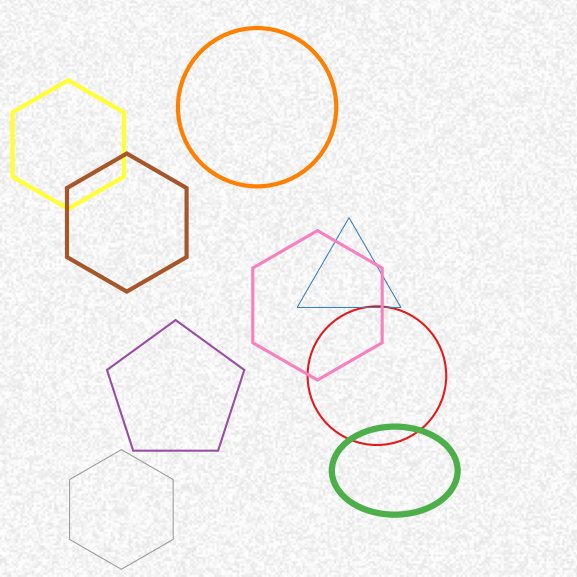[{"shape": "circle", "thickness": 1, "radius": 0.6, "center": [0.653, 0.349]}, {"shape": "triangle", "thickness": 0.5, "radius": 0.52, "center": [0.604, 0.519]}, {"shape": "oval", "thickness": 3, "radius": 0.54, "center": [0.684, 0.184]}, {"shape": "pentagon", "thickness": 1, "radius": 0.63, "center": [0.304, 0.32]}, {"shape": "circle", "thickness": 2, "radius": 0.69, "center": [0.445, 0.813]}, {"shape": "hexagon", "thickness": 2, "radius": 0.56, "center": [0.118, 0.749]}, {"shape": "hexagon", "thickness": 2, "radius": 0.6, "center": [0.22, 0.614]}, {"shape": "hexagon", "thickness": 1.5, "radius": 0.65, "center": [0.55, 0.47]}, {"shape": "hexagon", "thickness": 0.5, "radius": 0.52, "center": [0.21, 0.117]}]